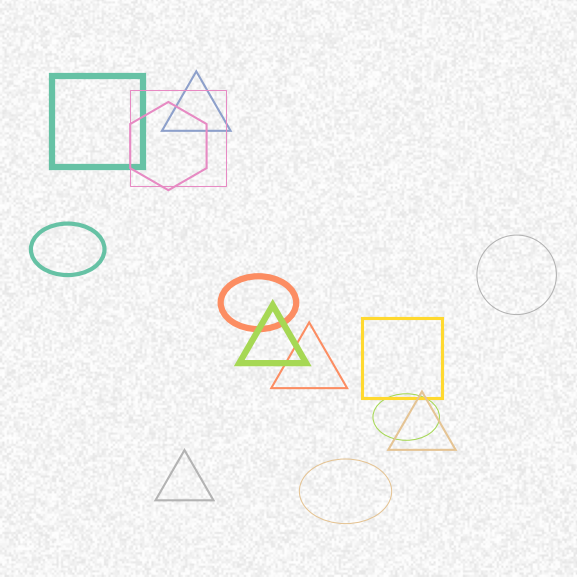[{"shape": "square", "thickness": 3, "radius": 0.39, "center": [0.168, 0.789]}, {"shape": "oval", "thickness": 2, "radius": 0.32, "center": [0.117, 0.567]}, {"shape": "oval", "thickness": 3, "radius": 0.33, "center": [0.448, 0.475]}, {"shape": "triangle", "thickness": 1, "radius": 0.38, "center": [0.535, 0.365]}, {"shape": "triangle", "thickness": 1, "radius": 0.34, "center": [0.34, 0.807]}, {"shape": "square", "thickness": 0.5, "radius": 0.42, "center": [0.309, 0.76]}, {"shape": "hexagon", "thickness": 1, "radius": 0.38, "center": [0.292, 0.746]}, {"shape": "triangle", "thickness": 3, "radius": 0.33, "center": [0.472, 0.404]}, {"shape": "oval", "thickness": 0.5, "radius": 0.29, "center": [0.703, 0.277]}, {"shape": "square", "thickness": 1.5, "radius": 0.35, "center": [0.697, 0.379]}, {"shape": "oval", "thickness": 0.5, "radius": 0.4, "center": [0.598, 0.148]}, {"shape": "triangle", "thickness": 1, "radius": 0.34, "center": [0.731, 0.254]}, {"shape": "triangle", "thickness": 1, "radius": 0.29, "center": [0.319, 0.162]}, {"shape": "circle", "thickness": 0.5, "radius": 0.34, "center": [0.895, 0.523]}]